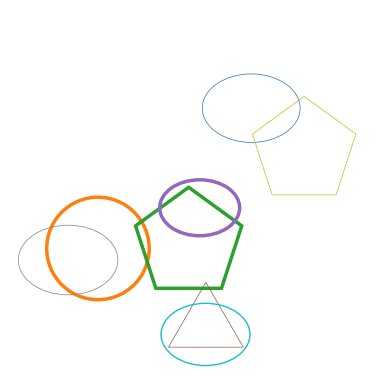[{"shape": "oval", "thickness": 0.5, "radius": 0.64, "center": [0.653, 0.719]}, {"shape": "circle", "thickness": 2.5, "radius": 0.67, "center": [0.254, 0.355]}, {"shape": "pentagon", "thickness": 2.5, "radius": 0.73, "center": [0.49, 0.368]}, {"shape": "oval", "thickness": 2.5, "radius": 0.52, "center": [0.519, 0.46]}, {"shape": "triangle", "thickness": 0.5, "radius": 0.56, "center": [0.535, 0.154]}, {"shape": "oval", "thickness": 0.5, "radius": 0.65, "center": [0.177, 0.325]}, {"shape": "pentagon", "thickness": 0.5, "radius": 0.71, "center": [0.79, 0.608]}, {"shape": "oval", "thickness": 1, "radius": 0.58, "center": [0.534, 0.131]}]